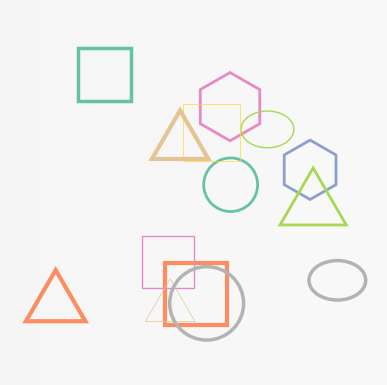[{"shape": "square", "thickness": 2.5, "radius": 0.34, "center": [0.27, 0.807]}, {"shape": "circle", "thickness": 2, "radius": 0.35, "center": [0.595, 0.52]}, {"shape": "triangle", "thickness": 3, "radius": 0.44, "center": [0.144, 0.21]}, {"shape": "square", "thickness": 3, "radius": 0.4, "center": [0.506, 0.237]}, {"shape": "hexagon", "thickness": 2, "radius": 0.39, "center": [0.8, 0.559]}, {"shape": "square", "thickness": 1, "radius": 0.34, "center": [0.434, 0.319]}, {"shape": "hexagon", "thickness": 2, "radius": 0.44, "center": [0.594, 0.723]}, {"shape": "triangle", "thickness": 2, "radius": 0.49, "center": [0.808, 0.465]}, {"shape": "oval", "thickness": 1, "radius": 0.34, "center": [0.69, 0.664]}, {"shape": "square", "thickness": 0.5, "radius": 0.37, "center": [0.546, 0.656]}, {"shape": "triangle", "thickness": 3, "radius": 0.42, "center": [0.465, 0.629]}, {"shape": "triangle", "thickness": 0.5, "radius": 0.37, "center": [0.439, 0.202]}, {"shape": "circle", "thickness": 2.5, "radius": 0.48, "center": [0.533, 0.212]}, {"shape": "oval", "thickness": 2.5, "radius": 0.37, "center": [0.871, 0.272]}]